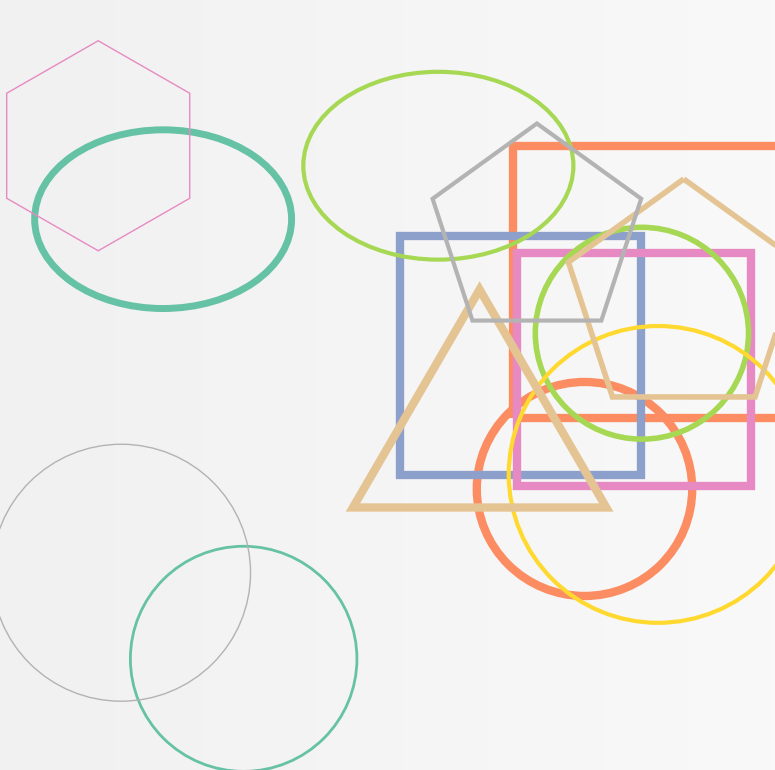[{"shape": "circle", "thickness": 1, "radius": 0.73, "center": [0.314, 0.144]}, {"shape": "oval", "thickness": 2.5, "radius": 0.83, "center": [0.21, 0.715]}, {"shape": "circle", "thickness": 3, "radius": 0.69, "center": [0.754, 0.365]}, {"shape": "square", "thickness": 3, "radius": 0.88, "center": [0.839, 0.634]}, {"shape": "square", "thickness": 3, "radius": 0.78, "center": [0.672, 0.538]}, {"shape": "hexagon", "thickness": 0.5, "radius": 0.68, "center": [0.127, 0.811]}, {"shape": "square", "thickness": 3, "radius": 0.76, "center": [0.818, 0.52]}, {"shape": "circle", "thickness": 2, "radius": 0.69, "center": [0.828, 0.567]}, {"shape": "oval", "thickness": 1.5, "radius": 0.87, "center": [0.566, 0.785]}, {"shape": "circle", "thickness": 1.5, "radius": 0.96, "center": [0.849, 0.384]}, {"shape": "pentagon", "thickness": 2, "radius": 0.78, "center": [0.882, 0.611]}, {"shape": "triangle", "thickness": 3, "radius": 0.94, "center": [0.619, 0.435]}, {"shape": "pentagon", "thickness": 1.5, "radius": 0.71, "center": [0.693, 0.698]}, {"shape": "circle", "thickness": 0.5, "radius": 0.83, "center": [0.156, 0.256]}]